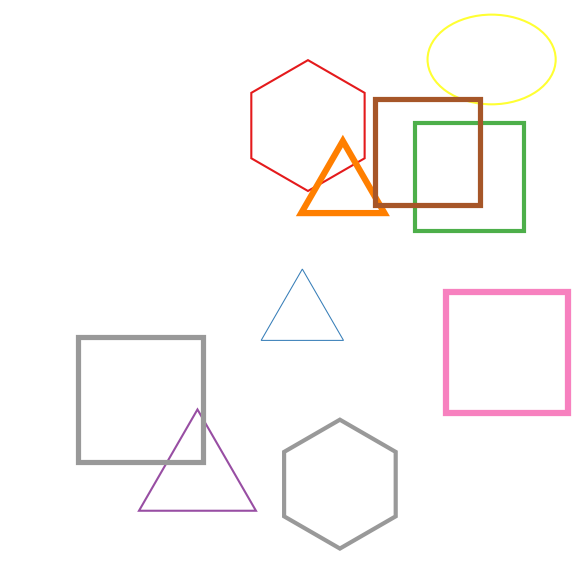[{"shape": "hexagon", "thickness": 1, "radius": 0.57, "center": [0.533, 0.782]}, {"shape": "triangle", "thickness": 0.5, "radius": 0.41, "center": [0.524, 0.451]}, {"shape": "square", "thickness": 2, "radius": 0.47, "center": [0.813, 0.693]}, {"shape": "triangle", "thickness": 1, "radius": 0.58, "center": [0.342, 0.173]}, {"shape": "triangle", "thickness": 3, "radius": 0.42, "center": [0.594, 0.672]}, {"shape": "oval", "thickness": 1, "radius": 0.55, "center": [0.851, 0.896]}, {"shape": "square", "thickness": 2.5, "radius": 0.46, "center": [0.74, 0.735]}, {"shape": "square", "thickness": 3, "radius": 0.53, "center": [0.878, 0.389]}, {"shape": "hexagon", "thickness": 2, "radius": 0.56, "center": [0.589, 0.161]}, {"shape": "square", "thickness": 2.5, "radius": 0.54, "center": [0.243, 0.308]}]